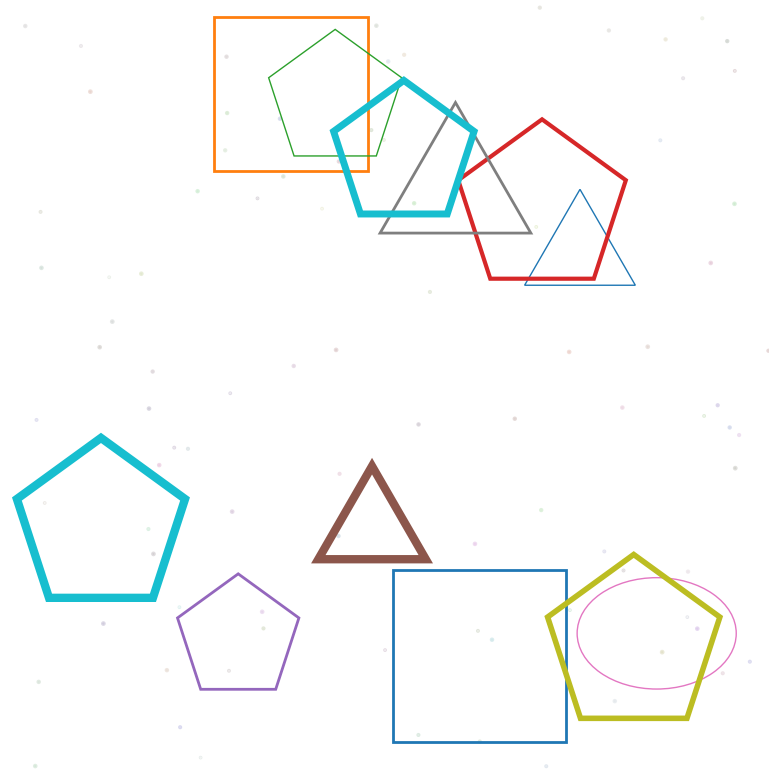[{"shape": "triangle", "thickness": 0.5, "radius": 0.42, "center": [0.753, 0.671]}, {"shape": "square", "thickness": 1, "radius": 0.56, "center": [0.623, 0.148]}, {"shape": "square", "thickness": 1, "radius": 0.5, "center": [0.378, 0.878]}, {"shape": "pentagon", "thickness": 0.5, "radius": 0.45, "center": [0.435, 0.871]}, {"shape": "pentagon", "thickness": 1.5, "radius": 0.57, "center": [0.704, 0.731]}, {"shape": "pentagon", "thickness": 1, "radius": 0.41, "center": [0.309, 0.172]}, {"shape": "triangle", "thickness": 3, "radius": 0.4, "center": [0.483, 0.314]}, {"shape": "oval", "thickness": 0.5, "radius": 0.52, "center": [0.853, 0.177]}, {"shape": "triangle", "thickness": 1, "radius": 0.57, "center": [0.592, 0.754]}, {"shape": "pentagon", "thickness": 2, "radius": 0.59, "center": [0.823, 0.162]}, {"shape": "pentagon", "thickness": 2.5, "radius": 0.48, "center": [0.524, 0.8]}, {"shape": "pentagon", "thickness": 3, "radius": 0.57, "center": [0.131, 0.316]}]